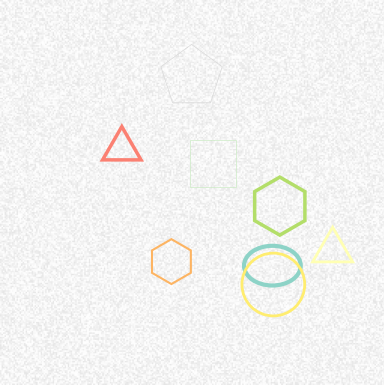[{"shape": "oval", "thickness": 3, "radius": 0.37, "center": [0.707, 0.31]}, {"shape": "triangle", "thickness": 2, "radius": 0.3, "center": [0.864, 0.35]}, {"shape": "triangle", "thickness": 2.5, "radius": 0.29, "center": [0.316, 0.614]}, {"shape": "hexagon", "thickness": 1.5, "radius": 0.29, "center": [0.445, 0.321]}, {"shape": "hexagon", "thickness": 2.5, "radius": 0.38, "center": [0.727, 0.465]}, {"shape": "pentagon", "thickness": 0.5, "radius": 0.42, "center": [0.498, 0.801]}, {"shape": "square", "thickness": 0.5, "radius": 0.3, "center": [0.553, 0.576]}, {"shape": "circle", "thickness": 2, "radius": 0.41, "center": [0.71, 0.261]}]